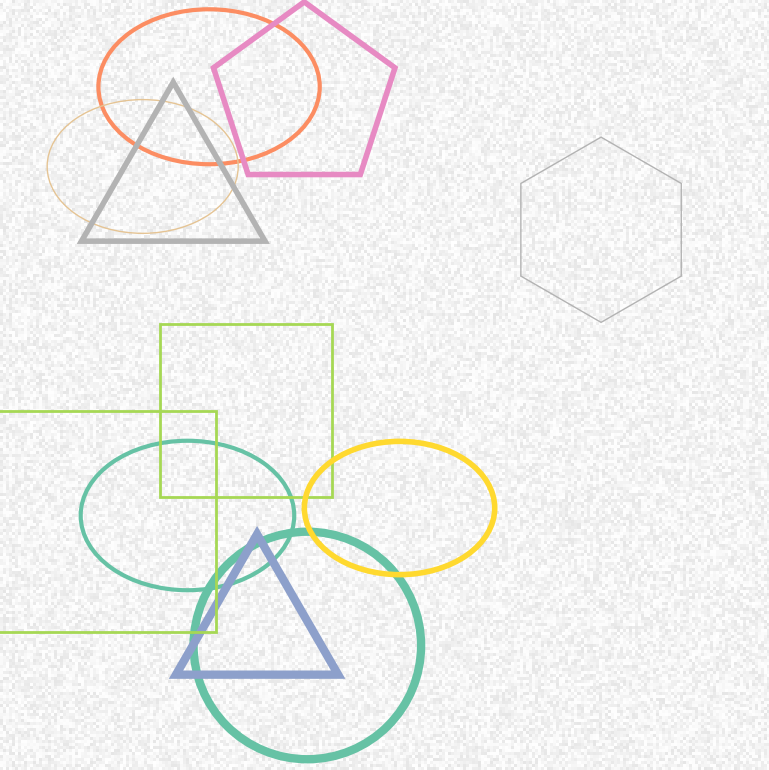[{"shape": "oval", "thickness": 1.5, "radius": 0.69, "center": [0.243, 0.331]}, {"shape": "circle", "thickness": 3, "radius": 0.74, "center": [0.399, 0.162]}, {"shape": "oval", "thickness": 1.5, "radius": 0.72, "center": [0.272, 0.887]}, {"shape": "triangle", "thickness": 3, "radius": 0.61, "center": [0.334, 0.185]}, {"shape": "pentagon", "thickness": 2, "radius": 0.62, "center": [0.395, 0.874]}, {"shape": "square", "thickness": 1, "radius": 0.72, "center": [0.137, 0.323]}, {"shape": "square", "thickness": 1, "radius": 0.56, "center": [0.319, 0.466]}, {"shape": "oval", "thickness": 2, "radius": 0.62, "center": [0.519, 0.34]}, {"shape": "oval", "thickness": 0.5, "radius": 0.62, "center": [0.185, 0.784]}, {"shape": "hexagon", "thickness": 0.5, "radius": 0.6, "center": [0.781, 0.702]}, {"shape": "triangle", "thickness": 2, "radius": 0.69, "center": [0.225, 0.756]}]